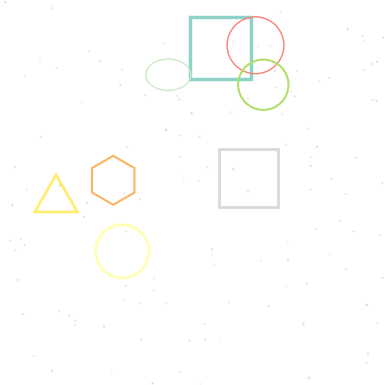[{"shape": "square", "thickness": 2.5, "radius": 0.4, "center": [0.573, 0.876]}, {"shape": "circle", "thickness": 2, "radius": 0.34, "center": [0.318, 0.347]}, {"shape": "circle", "thickness": 1, "radius": 0.37, "center": [0.664, 0.882]}, {"shape": "hexagon", "thickness": 1.5, "radius": 0.32, "center": [0.294, 0.532]}, {"shape": "circle", "thickness": 1.5, "radius": 0.33, "center": [0.684, 0.78]}, {"shape": "square", "thickness": 2, "radius": 0.38, "center": [0.646, 0.538]}, {"shape": "oval", "thickness": 1, "radius": 0.29, "center": [0.437, 0.806]}, {"shape": "triangle", "thickness": 2, "radius": 0.32, "center": [0.146, 0.482]}]